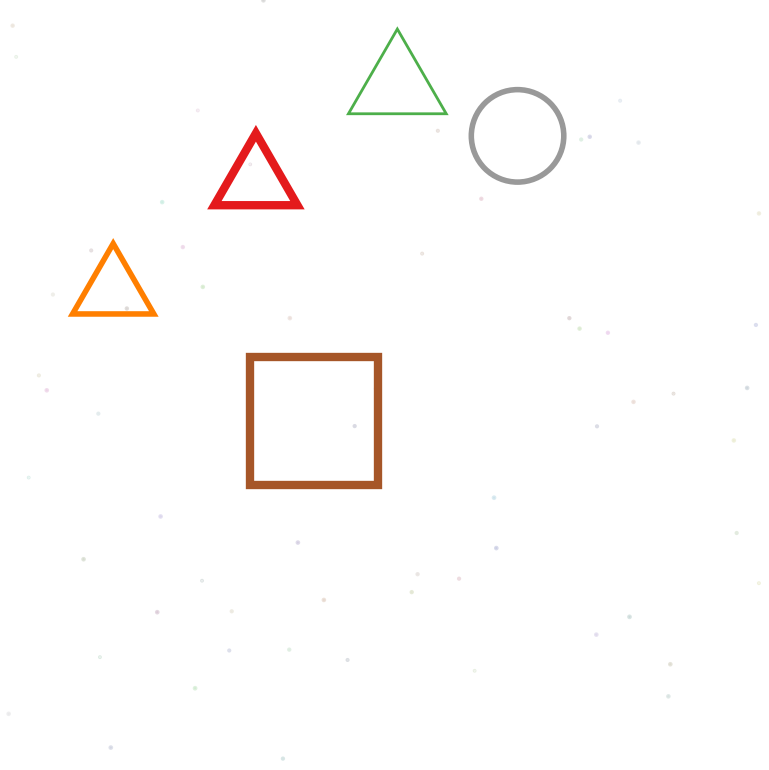[{"shape": "triangle", "thickness": 3, "radius": 0.31, "center": [0.332, 0.765]}, {"shape": "triangle", "thickness": 1, "radius": 0.37, "center": [0.516, 0.889]}, {"shape": "triangle", "thickness": 2, "radius": 0.3, "center": [0.147, 0.623]}, {"shape": "square", "thickness": 3, "radius": 0.42, "center": [0.408, 0.454]}, {"shape": "circle", "thickness": 2, "radius": 0.3, "center": [0.672, 0.824]}]